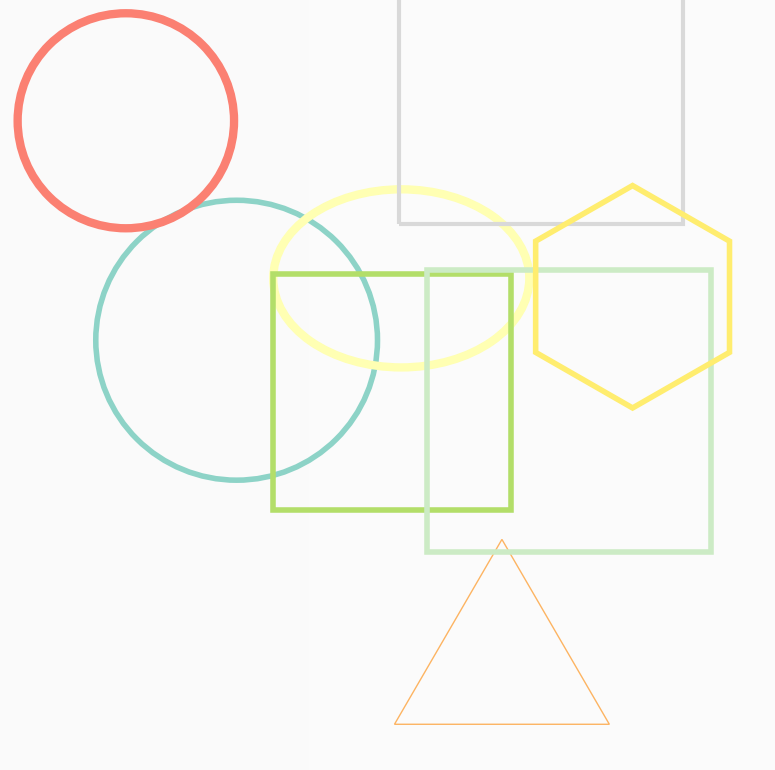[{"shape": "circle", "thickness": 2, "radius": 0.91, "center": [0.305, 0.558]}, {"shape": "oval", "thickness": 3, "radius": 0.83, "center": [0.518, 0.638]}, {"shape": "circle", "thickness": 3, "radius": 0.7, "center": [0.162, 0.843]}, {"shape": "triangle", "thickness": 0.5, "radius": 0.8, "center": [0.648, 0.139]}, {"shape": "square", "thickness": 2, "radius": 0.77, "center": [0.506, 0.491]}, {"shape": "square", "thickness": 1.5, "radius": 0.92, "center": [0.698, 0.893]}, {"shape": "square", "thickness": 2, "radius": 0.92, "center": [0.735, 0.466]}, {"shape": "hexagon", "thickness": 2, "radius": 0.72, "center": [0.816, 0.615]}]